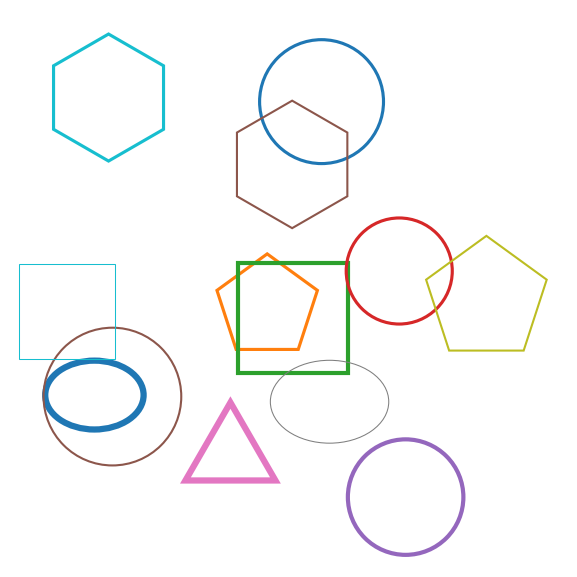[{"shape": "circle", "thickness": 1.5, "radius": 0.54, "center": [0.557, 0.823]}, {"shape": "oval", "thickness": 3, "radius": 0.43, "center": [0.163, 0.315]}, {"shape": "pentagon", "thickness": 1.5, "radius": 0.46, "center": [0.463, 0.468]}, {"shape": "square", "thickness": 2, "radius": 0.48, "center": [0.507, 0.448]}, {"shape": "circle", "thickness": 1.5, "radius": 0.46, "center": [0.691, 0.53]}, {"shape": "circle", "thickness": 2, "radius": 0.5, "center": [0.702, 0.138]}, {"shape": "circle", "thickness": 1, "radius": 0.6, "center": [0.195, 0.312]}, {"shape": "hexagon", "thickness": 1, "radius": 0.55, "center": [0.506, 0.714]}, {"shape": "triangle", "thickness": 3, "radius": 0.45, "center": [0.399, 0.212]}, {"shape": "oval", "thickness": 0.5, "radius": 0.51, "center": [0.571, 0.303]}, {"shape": "pentagon", "thickness": 1, "radius": 0.55, "center": [0.842, 0.481]}, {"shape": "square", "thickness": 0.5, "radius": 0.41, "center": [0.116, 0.459]}, {"shape": "hexagon", "thickness": 1.5, "radius": 0.55, "center": [0.188, 0.83]}]